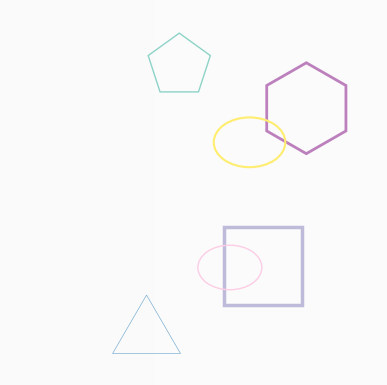[{"shape": "pentagon", "thickness": 1, "radius": 0.42, "center": [0.463, 0.83]}, {"shape": "square", "thickness": 2.5, "radius": 0.51, "center": [0.678, 0.31]}, {"shape": "triangle", "thickness": 0.5, "radius": 0.51, "center": [0.378, 0.132]}, {"shape": "oval", "thickness": 1, "radius": 0.41, "center": [0.593, 0.305]}, {"shape": "hexagon", "thickness": 2, "radius": 0.59, "center": [0.791, 0.719]}, {"shape": "oval", "thickness": 1.5, "radius": 0.46, "center": [0.644, 0.63]}]